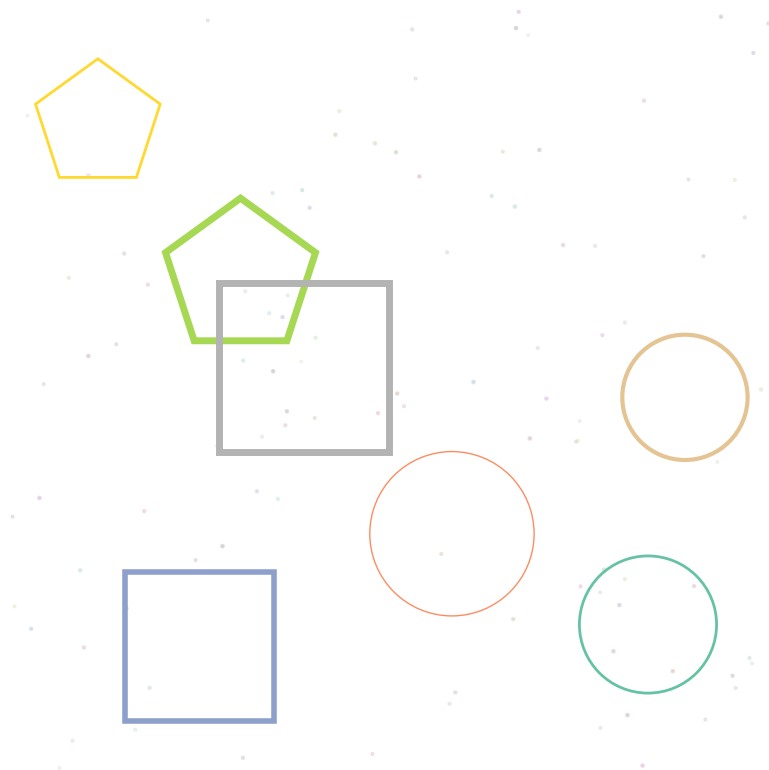[{"shape": "circle", "thickness": 1, "radius": 0.45, "center": [0.842, 0.189]}, {"shape": "circle", "thickness": 0.5, "radius": 0.53, "center": [0.587, 0.307]}, {"shape": "square", "thickness": 2, "radius": 0.48, "center": [0.259, 0.16]}, {"shape": "pentagon", "thickness": 2.5, "radius": 0.51, "center": [0.312, 0.64]}, {"shape": "pentagon", "thickness": 1, "radius": 0.43, "center": [0.127, 0.838]}, {"shape": "circle", "thickness": 1.5, "radius": 0.41, "center": [0.89, 0.484]}, {"shape": "square", "thickness": 2.5, "radius": 0.55, "center": [0.395, 0.522]}]